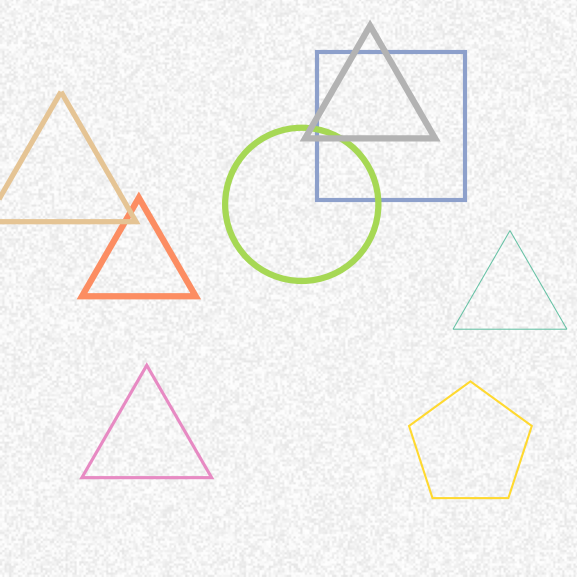[{"shape": "triangle", "thickness": 0.5, "radius": 0.57, "center": [0.883, 0.486]}, {"shape": "triangle", "thickness": 3, "radius": 0.57, "center": [0.24, 0.543]}, {"shape": "square", "thickness": 2, "radius": 0.64, "center": [0.677, 0.781]}, {"shape": "triangle", "thickness": 1.5, "radius": 0.65, "center": [0.254, 0.237]}, {"shape": "circle", "thickness": 3, "radius": 0.66, "center": [0.523, 0.645]}, {"shape": "pentagon", "thickness": 1, "radius": 0.56, "center": [0.815, 0.227]}, {"shape": "triangle", "thickness": 2.5, "radius": 0.75, "center": [0.106, 0.69]}, {"shape": "triangle", "thickness": 3, "radius": 0.65, "center": [0.641, 0.825]}]